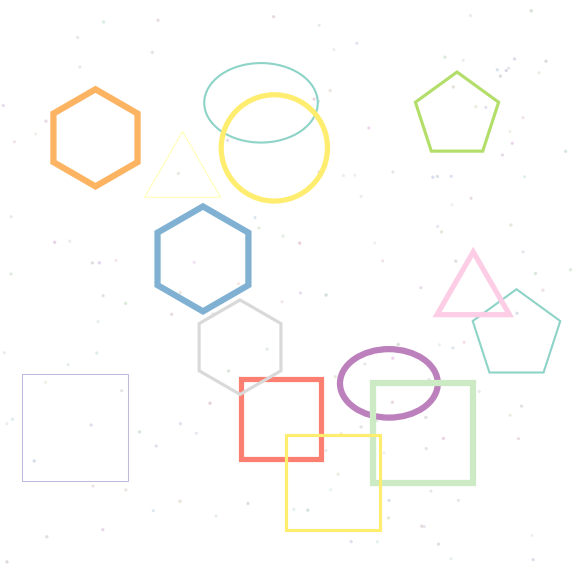[{"shape": "pentagon", "thickness": 1, "radius": 0.4, "center": [0.894, 0.419]}, {"shape": "oval", "thickness": 1, "radius": 0.49, "center": [0.452, 0.821]}, {"shape": "triangle", "thickness": 0.5, "radius": 0.38, "center": [0.316, 0.696]}, {"shape": "square", "thickness": 0.5, "radius": 0.46, "center": [0.13, 0.259]}, {"shape": "square", "thickness": 2.5, "radius": 0.35, "center": [0.486, 0.273]}, {"shape": "hexagon", "thickness": 3, "radius": 0.45, "center": [0.351, 0.551]}, {"shape": "hexagon", "thickness": 3, "radius": 0.42, "center": [0.165, 0.76]}, {"shape": "pentagon", "thickness": 1.5, "radius": 0.38, "center": [0.791, 0.799]}, {"shape": "triangle", "thickness": 2.5, "radius": 0.36, "center": [0.819, 0.49]}, {"shape": "hexagon", "thickness": 1.5, "radius": 0.41, "center": [0.416, 0.398]}, {"shape": "oval", "thickness": 3, "radius": 0.42, "center": [0.673, 0.335]}, {"shape": "square", "thickness": 3, "radius": 0.43, "center": [0.732, 0.249]}, {"shape": "square", "thickness": 1.5, "radius": 0.41, "center": [0.577, 0.164]}, {"shape": "circle", "thickness": 2.5, "radius": 0.46, "center": [0.475, 0.743]}]